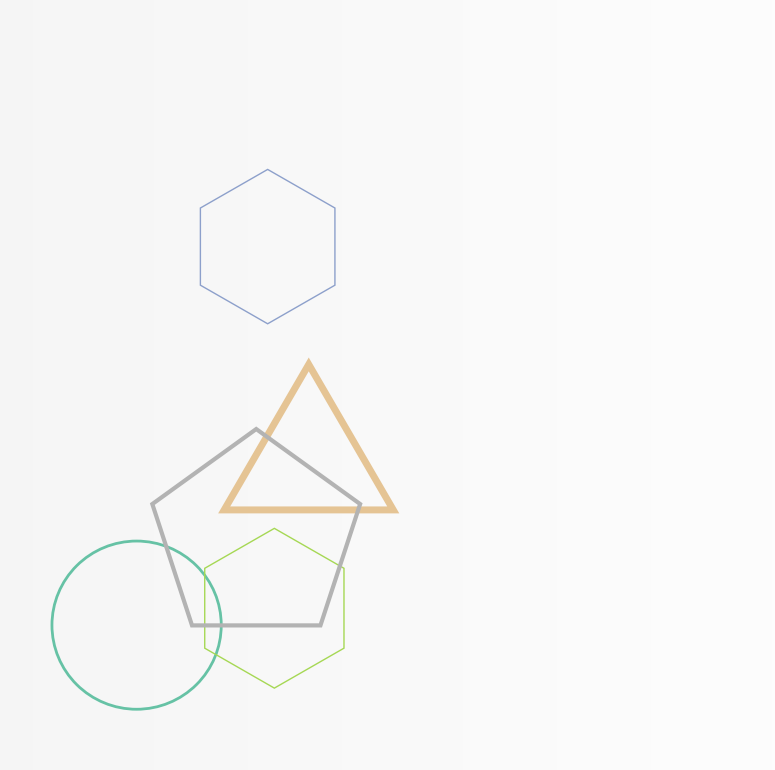[{"shape": "circle", "thickness": 1, "radius": 0.55, "center": [0.176, 0.188]}, {"shape": "hexagon", "thickness": 0.5, "radius": 0.5, "center": [0.345, 0.68]}, {"shape": "hexagon", "thickness": 0.5, "radius": 0.52, "center": [0.354, 0.21]}, {"shape": "triangle", "thickness": 2.5, "radius": 0.63, "center": [0.398, 0.401]}, {"shape": "pentagon", "thickness": 1.5, "radius": 0.7, "center": [0.331, 0.302]}]